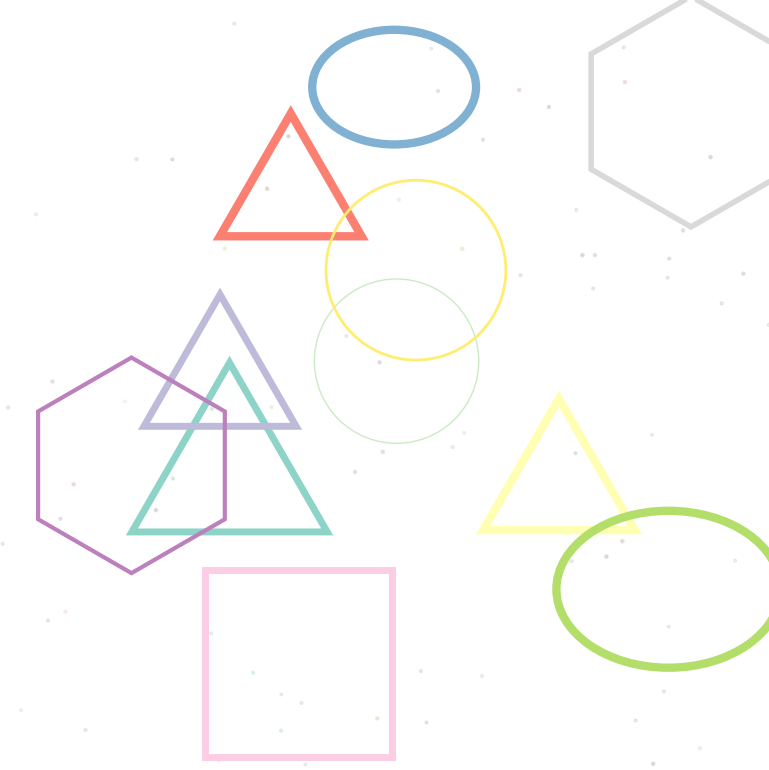[{"shape": "triangle", "thickness": 2.5, "radius": 0.73, "center": [0.298, 0.382]}, {"shape": "triangle", "thickness": 3, "radius": 0.57, "center": [0.726, 0.368]}, {"shape": "triangle", "thickness": 2.5, "radius": 0.57, "center": [0.286, 0.503]}, {"shape": "triangle", "thickness": 3, "radius": 0.53, "center": [0.378, 0.746]}, {"shape": "oval", "thickness": 3, "radius": 0.53, "center": [0.512, 0.887]}, {"shape": "oval", "thickness": 3, "radius": 0.73, "center": [0.868, 0.235]}, {"shape": "square", "thickness": 2.5, "radius": 0.61, "center": [0.388, 0.138]}, {"shape": "hexagon", "thickness": 2, "radius": 0.75, "center": [0.897, 0.855]}, {"shape": "hexagon", "thickness": 1.5, "radius": 0.7, "center": [0.171, 0.396]}, {"shape": "circle", "thickness": 0.5, "radius": 0.53, "center": [0.515, 0.531]}, {"shape": "circle", "thickness": 1, "radius": 0.58, "center": [0.54, 0.649]}]